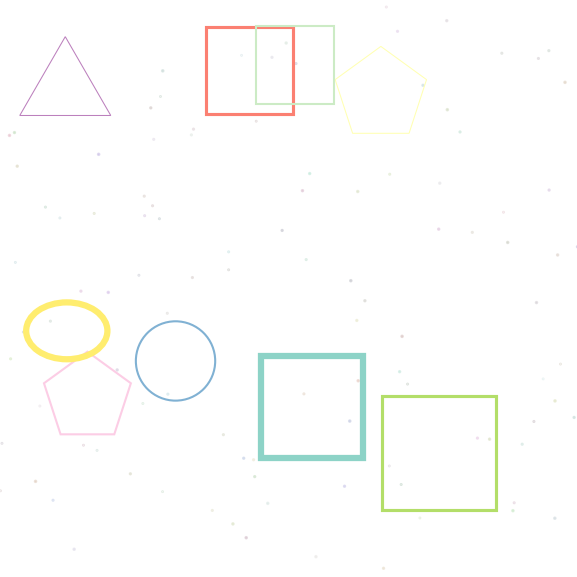[{"shape": "square", "thickness": 3, "radius": 0.44, "center": [0.54, 0.294]}, {"shape": "pentagon", "thickness": 0.5, "radius": 0.42, "center": [0.659, 0.836]}, {"shape": "square", "thickness": 1.5, "radius": 0.38, "center": [0.432, 0.878]}, {"shape": "circle", "thickness": 1, "radius": 0.34, "center": [0.304, 0.374]}, {"shape": "square", "thickness": 1.5, "radius": 0.49, "center": [0.76, 0.215]}, {"shape": "pentagon", "thickness": 1, "radius": 0.4, "center": [0.151, 0.311]}, {"shape": "triangle", "thickness": 0.5, "radius": 0.45, "center": [0.113, 0.845]}, {"shape": "square", "thickness": 1, "radius": 0.34, "center": [0.511, 0.886]}, {"shape": "oval", "thickness": 3, "radius": 0.35, "center": [0.116, 0.426]}]